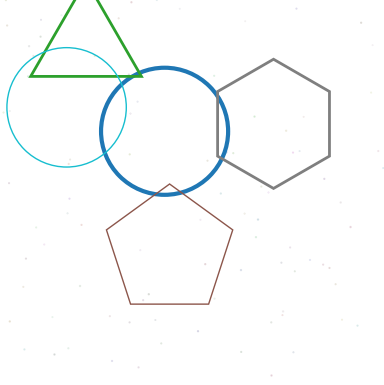[{"shape": "circle", "thickness": 3, "radius": 0.83, "center": [0.427, 0.659]}, {"shape": "triangle", "thickness": 2, "radius": 0.83, "center": [0.223, 0.885]}, {"shape": "pentagon", "thickness": 1, "radius": 0.86, "center": [0.441, 0.35]}, {"shape": "hexagon", "thickness": 2, "radius": 0.84, "center": [0.71, 0.678]}, {"shape": "circle", "thickness": 1, "radius": 0.78, "center": [0.173, 0.721]}]